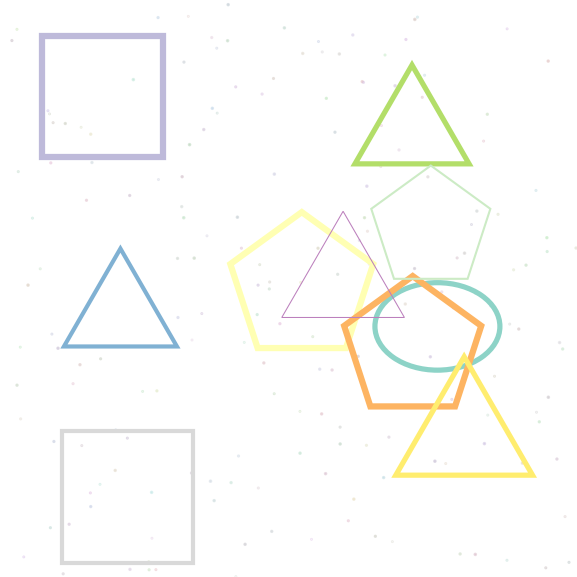[{"shape": "oval", "thickness": 2.5, "radius": 0.54, "center": [0.757, 0.434]}, {"shape": "pentagon", "thickness": 3, "radius": 0.65, "center": [0.523, 0.502]}, {"shape": "square", "thickness": 3, "radius": 0.53, "center": [0.178, 0.832]}, {"shape": "triangle", "thickness": 2, "radius": 0.57, "center": [0.209, 0.456]}, {"shape": "pentagon", "thickness": 3, "radius": 0.62, "center": [0.715, 0.396]}, {"shape": "triangle", "thickness": 2.5, "radius": 0.57, "center": [0.713, 0.772]}, {"shape": "square", "thickness": 2, "radius": 0.57, "center": [0.221, 0.139]}, {"shape": "triangle", "thickness": 0.5, "radius": 0.61, "center": [0.594, 0.511]}, {"shape": "pentagon", "thickness": 1, "radius": 0.54, "center": [0.746, 0.604]}, {"shape": "triangle", "thickness": 2.5, "radius": 0.68, "center": [0.804, 0.245]}]